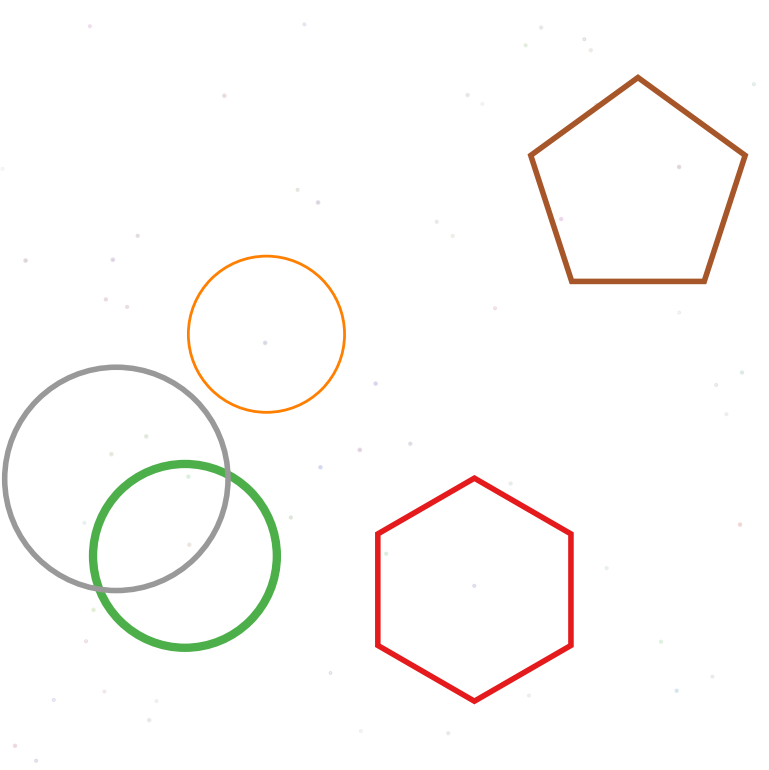[{"shape": "hexagon", "thickness": 2, "radius": 0.72, "center": [0.616, 0.234]}, {"shape": "circle", "thickness": 3, "radius": 0.6, "center": [0.24, 0.278]}, {"shape": "circle", "thickness": 1, "radius": 0.51, "center": [0.346, 0.566]}, {"shape": "pentagon", "thickness": 2, "radius": 0.73, "center": [0.829, 0.753]}, {"shape": "circle", "thickness": 2, "radius": 0.73, "center": [0.151, 0.378]}]